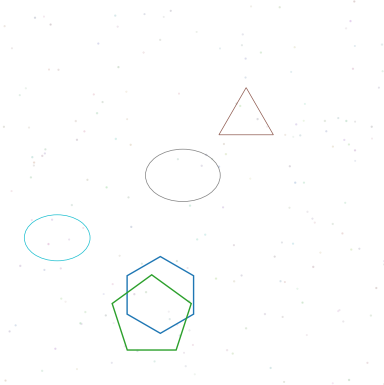[{"shape": "hexagon", "thickness": 1, "radius": 0.5, "center": [0.416, 0.234]}, {"shape": "pentagon", "thickness": 1, "radius": 0.54, "center": [0.394, 0.178]}, {"shape": "triangle", "thickness": 0.5, "radius": 0.41, "center": [0.639, 0.691]}, {"shape": "oval", "thickness": 0.5, "radius": 0.49, "center": [0.475, 0.545]}, {"shape": "oval", "thickness": 0.5, "radius": 0.43, "center": [0.149, 0.382]}]